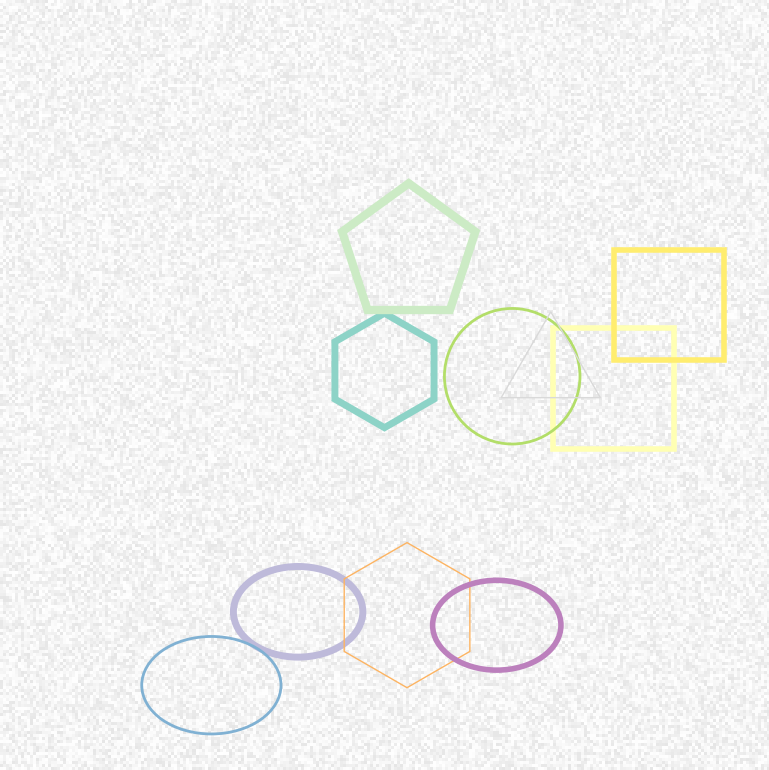[{"shape": "hexagon", "thickness": 2.5, "radius": 0.37, "center": [0.499, 0.519]}, {"shape": "square", "thickness": 2, "radius": 0.39, "center": [0.796, 0.496]}, {"shape": "oval", "thickness": 2.5, "radius": 0.42, "center": [0.387, 0.205]}, {"shape": "oval", "thickness": 1, "radius": 0.45, "center": [0.274, 0.11]}, {"shape": "hexagon", "thickness": 0.5, "radius": 0.47, "center": [0.529, 0.201]}, {"shape": "circle", "thickness": 1, "radius": 0.44, "center": [0.665, 0.511]}, {"shape": "triangle", "thickness": 0.5, "radius": 0.37, "center": [0.715, 0.521]}, {"shape": "oval", "thickness": 2, "radius": 0.42, "center": [0.645, 0.188]}, {"shape": "pentagon", "thickness": 3, "radius": 0.45, "center": [0.531, 0.671]}, {"shape": "square", "thickness": 2, "radius": 0.36, "center": [0.869, 0.604]}]